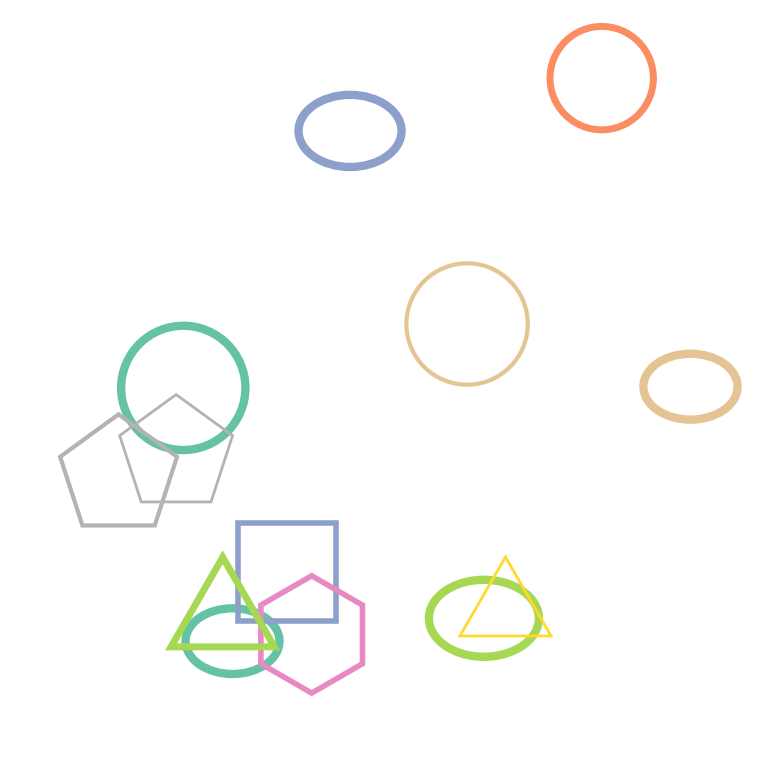[{"shape": "oval", "thickness": 3, "radius": 0.3, "center": [0.302, 0.167]}, {"shape": "circle", "thickness": 3, "radius": 0.4, "center": [0.238, 0.496]}, {"shape": "circle", "thickness": 2.5, "radius": 0.34, "center": [0.781, 0.899]}, {"shape": "square", "thickness": 2, "radius": 0.32, "center": [0.373, 0.257]}, {"shape": "oval", "thickness": 3, "radius": 0.33, "center": [0.455, 0.83]}, {"shape": "hexagon", "thickness": 2, "radius": 0.38, "center": [0.405, 0.176]}, {"shape": "oval", "thickness": 3, "radius": 0.36, "center": [0.628, 0.197]}, {"shape": "triangle", "thickness": 2.5, "radius": 0.39, "center": [0.289, 0.199]}, {"shape": "triangle", "thickness": 1, "radius": 0.34, "center": [0.656, 0.208]}, {"shape": "oval", "thickness": 3, "radius": 0.31, "center": [0.897, 0.498]}, {"shape": "circle", "thickness": 1.5, "radius": 0.39, "center": [0.607, 0.579]}, {"shape": "pentagon", "thickness": 1, "radius": 0.39, "center": [0.229, 0.411]}, {"shape": "pentagon", "thickness": 1.5, "radius": 0.4, "center": [0.154, 0.382]}]